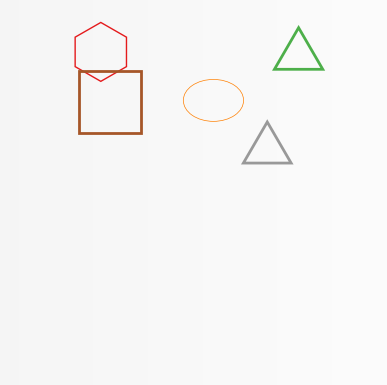[{"shape": "hexagon", "thickness": 1, "radius": 0.38, "center": [0.26, 0.865]}, {"shape": "triangle", "thickness": 2, "radius": 0.36, "center": [0.771, 0.856]}, {"shape": "oval", "thickness": 0.5, "radius": 0.39, "center": [0.551, 0.739]}, {"shape": "square", "thickness": 2, "radius": 0.4, "center": [0.284, 0.735]}, {"shape": "triangle", "thickness": 2, "radius": 0.36, "center": [0.69, 0.612]}]